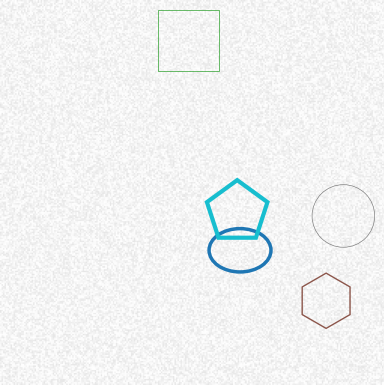[{"shape": "oval", "thickness": 2.5, "radius": 0.4, "center": [0.623, 0.35]}, {"shape": "square", "thickness": 0.5, "radius": 0.4, "center": [0.489, 0.895]}, {"shape": "hexagon", "thickness": 1, "radius": 0.36, "center": [0.847, 0.219]}, {"shape": "circle", "thickness": 0.5, "radius": 0.41, "center": [0.892, 0.439]}, {"shape": "pentagon", "thickness": 3, "radius": 0.41, "center": [0.616, 0.449]}]